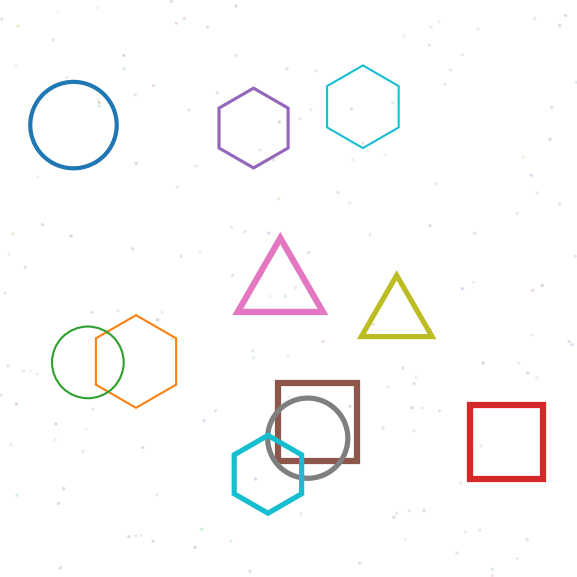[{"shape": "circle", "thickness": 2, "radius": 0.37, "center": [0.127, 0.783]}, {"shape": "hexagon", "thickness": 1, "radius": 0.4, "center": [0.236, 0.373]}, {"shape": "circle", "thickness": 1, "radius": 0.31, "center": [0.152, 0.372]}, {"shape": "square", "thickness": 3, "radius": 0.32, "center": [0.877, 0.234]}, {"shape": "hexagon", "thickness": 1.5, "radius": 0.35, "center": [0.439, 0.777]}, {"shape": "square", "thickness": 3, "radius": 0.34, "center": [0.55, 0.268]}, {"shape": "triangle", "thickness": 3, "radius": 0.43, "center": [0.485, 0.502]}, {"shape": "circle", "thickness": 2.5, "radius": 0.35, "center": [0.533, 0.24]}, {"shape": "triangle", "thickness": 2.5, "radius": 0.35, "center": [0.687, 0.452]}, {"shape": "hexagon", "thickness": 1, "radius": 0.36, "center": [0.628, 0.814]}, {"shape": "hexagon", "thickness": 2.5, "radius": 0.34, "center": [0.464, 0.178]}]